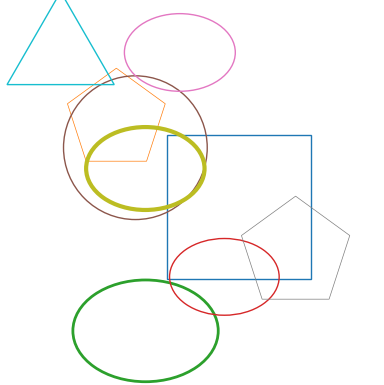[{"shape": "square", "thickness": 1, "radius": 0.94, "center": [0.62, 0.463]}, {"shape": "pentagon", "thickness": 0.5, "radius": 0.67, "center": [0.302, 0.689]}, {"shape": "oval", "thickness": 2, "radius": 0.94, "center": [0.378, 0.141]}, {"shape": "oval", "thickness": 1, "radius": 0.71, "center": [0.583, 0.281]}, {"shape": "circle", "thickness": 1, "radius": 0.93, "center": [0.352, 0.616]}, {"shape": "oval", "thickness": 1, "radius": 0.72, "center": [0.467, 0.864]}, {"shape": "pentagon", "thickness": 0.5, "radius": 0.74, "center": [0.768, 0.343]}, {"shape": "oval", "thickness": 3, "radius": 0.77, "center": [0.377, 0.562]}, {"shape": "triangle", "thickness": 1, "radius": 0.8, "center": [0.157, 0.861]}]